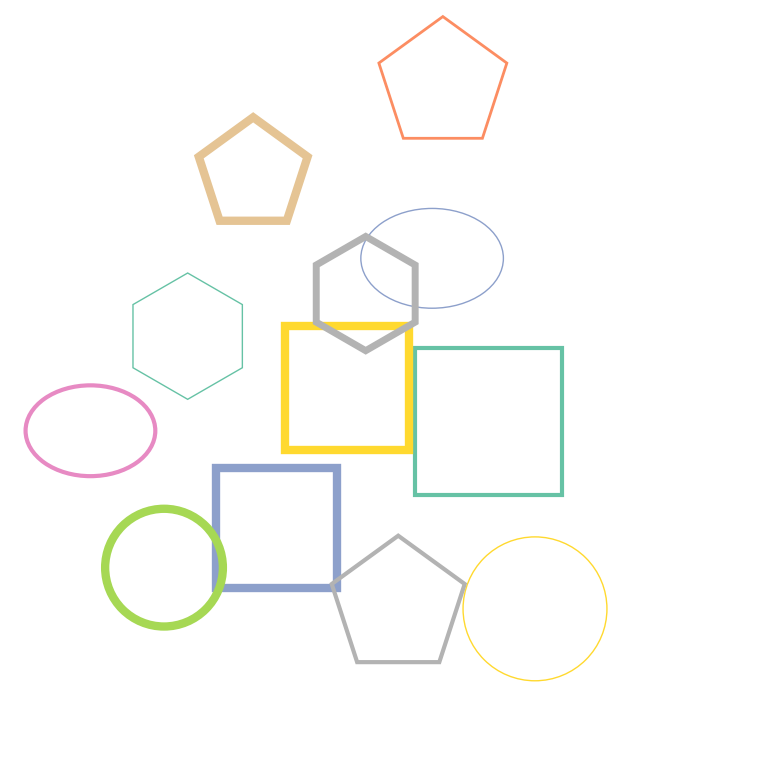[{"shape": "hexagon", "thickness": 0.5, "radius": 0.41, "center": [0.244, 0.563]}, {"shape": "square", "thickness": 1.5, "radius": 0.48, "center": [0.634, 0.453]}, {"shape": "pentagon", "thickness": 1, "radius": 0.44, "center": [0.575, 0.891]}, {"shape": "square", "thickness": 3, "radius": 0.39, "center": [0.359, 0.314]}, {"shape": "oval", "thickness": 0.5, "radius": 0.46, "center": [0.561, 0.665]}, {"shape": "oval", "thickness": 1.5, "radius": 0.42, "center": [0.117, 0.441]}, {"shape": "circle", "thickness": 3, "radius": 0.38, "center": [0.213, 0.263]}, {"shape": "circle", "thickness": 0.5, "radius": 0.47, "center": [0.695, 0.209]}, {"shape": "square", "thickness": 3, "radius": 0.4, "center": [0.451, 0.496]}, {"shape": "pentagon", "thickness": 3, "radius": 0.37, "center": [0.329, 0.773]}, {"shape": "pentagon", "thickness": 1.5, "radius": 0.45, "center": [0.517, 0.214]}, {"shape": "hexagon", "thickness": 2.5, "radius": 0.37, "center": [0.475, 0.619]}]